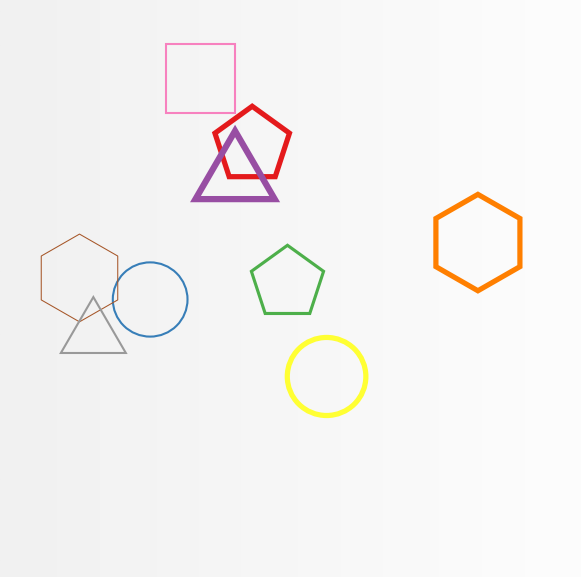[{"shape": "pentagon", "thickness": 2.5, "radius": 0.34, "center": [0.434, 0.748]}, {"shape": "circle", "thickness": 1, "radius": 0.32, "center": [0.258, 0.481]}, {"shape": "pentagon", "thickness": 1.5, "radius": 0.33, "center": [0.495, 0.509]}, {"shape": "triangle", "thickness": 3, "radius": 0.39, "center": [0.404, 0.694]}, {"shape": "hexagon", "thickness": 2.5, "radius": 0.42, "center": [0.822, 0.579]}, {"shape": "circle", "thickness": 2.5, "radius": 0.34, "center": [0.562, 0.347]}, {"shape": "hexagon", "thickness": 0.5, "radius": 0.38, "center": [0.137, 0.518]}, {"shape": "square", "thickness": 1, "radius": 0.3, "center": [0.345, 0.864]}, {"shape": "triangle", "thickness": 1, "radius": 0.32, "center": [0.161, 0.42]}]